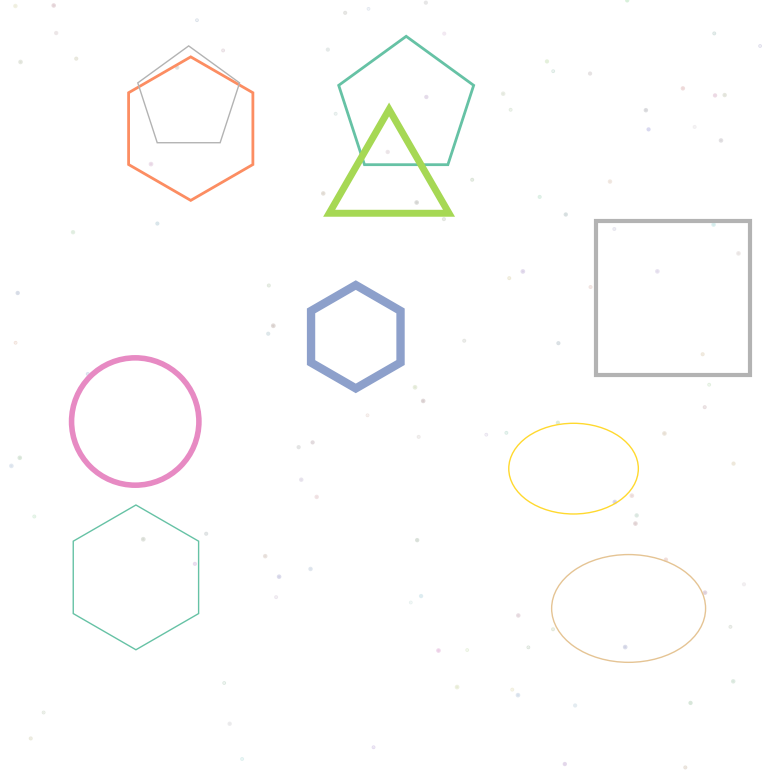[{"shape": "pentagon", "thickness": 1, "radius": 0.46, "center": [0.528, 0.861]}, {"shape": "hexagon", "thickness": 0.5, "radius": 0.47, "center": [0.177, 0.25]}, {"shape": "hexagon", "thickness": 1, "radius": 0.47, "center": [0.248, 0.833]}, {"shape": "hexagon", "thickness": 3, "radius": 0.34, "center": [0.462, 0.563]}, {"shape": "circle", "thickness": 2, "radius": 0.41, "center": [0.176, 0.453]}, {"shape": "triangle", "thickness": 2.5, "radius": 0.45, "center": [0.505, 0.768]}, {"shape": "oval", "thickness": 0.5, "radius": 0.42, "center": [0.745, 0.391]}, {"shape": "oval", "thickness": 0.5, "radius": 0.5, "center": [0.816, 0.21]}, {"shape": "pentagon", "thickness": 0.5, "radius": 0.35, "center": [0.245, 0.871]}, {"shape": "square", "thickness": 1.5, "radius": 0.5, "center": [0.874, 0.613]}]